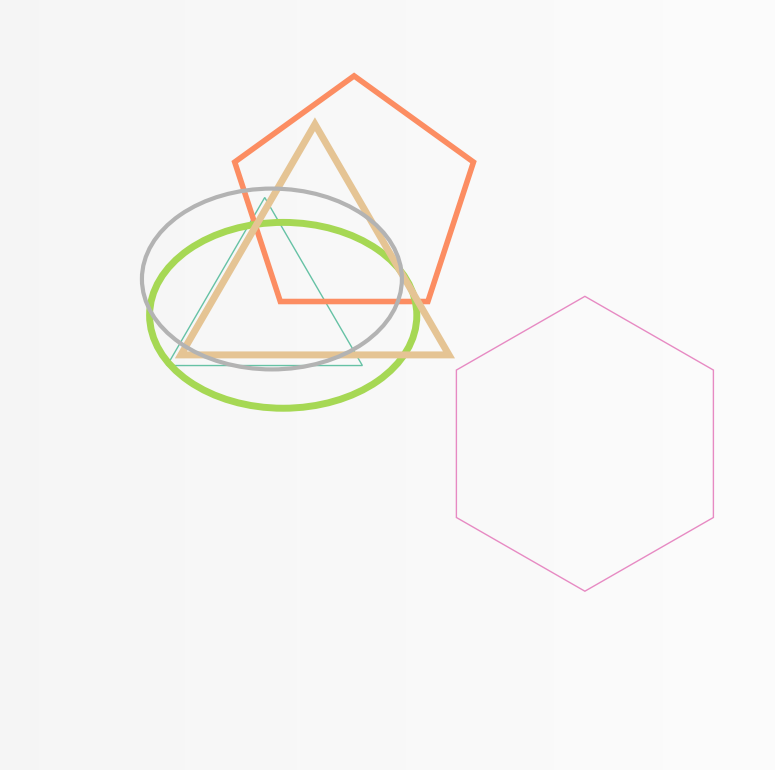[{"shape": "triangle", "thickness": 0.5, "radius": 0.73, "center": [0.342, 0.598]}, {"shape": "pentagon", "thickness": 2, "radius": 0.81, "center": [0.457, 0.739]}, {"shape": "hexagon", "thickness": 0.5, "radius": 0.96, "center": [0.755, 0.424]}, {"shape": "oval", "thickness": 2.5, "radius": 0.86, "center": [0.365, 0.59]}, {"shape": "triangle", "thickness": 2.5, "radius": 1.0, "center": [0.406, 0.639]}, {"shape": "oval", "thickness": 1.5, "radius": 0.84, "center": [0.351, 0.638]}]